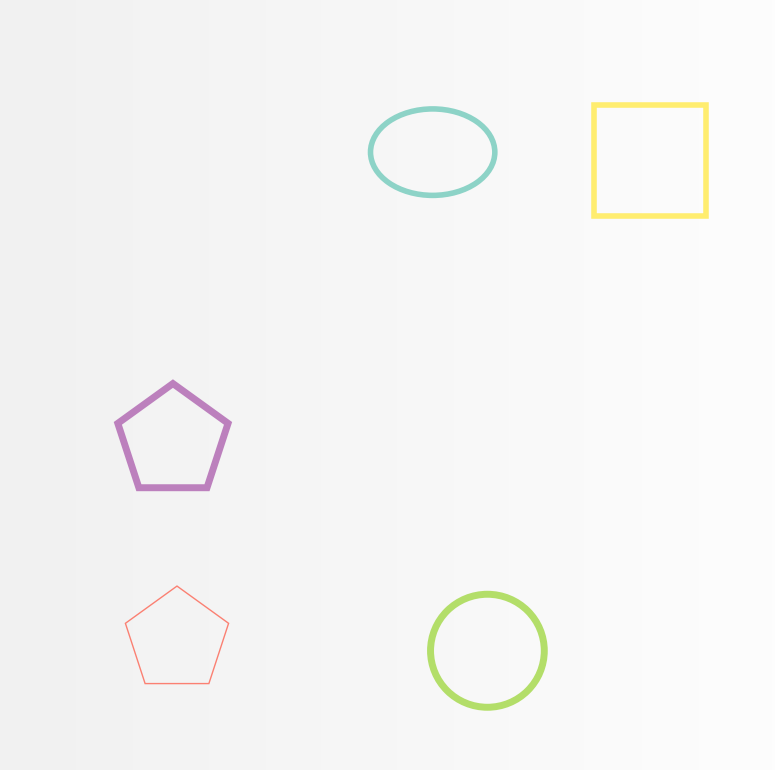[{"shape": "oval", "thickness": 2, "radius": 0.4, "center": [0.558, 0.802]}, {"shape": "pentagon", "thickness": 0.5, "radius": 0.35, "center": [0.228, 0.169]}, {"shape": "circle", "thickness": 2.5, "radius": 0.37, "center": [0.629, 0.155]}, {"shape": "pentagon", "thickness": 2.5, "radius": 0.37, "center": [0.223, 0.427]}, {"shape": "square", "thickness": 2, "radius": 0.36, "center": [0.839, 0.792]}]